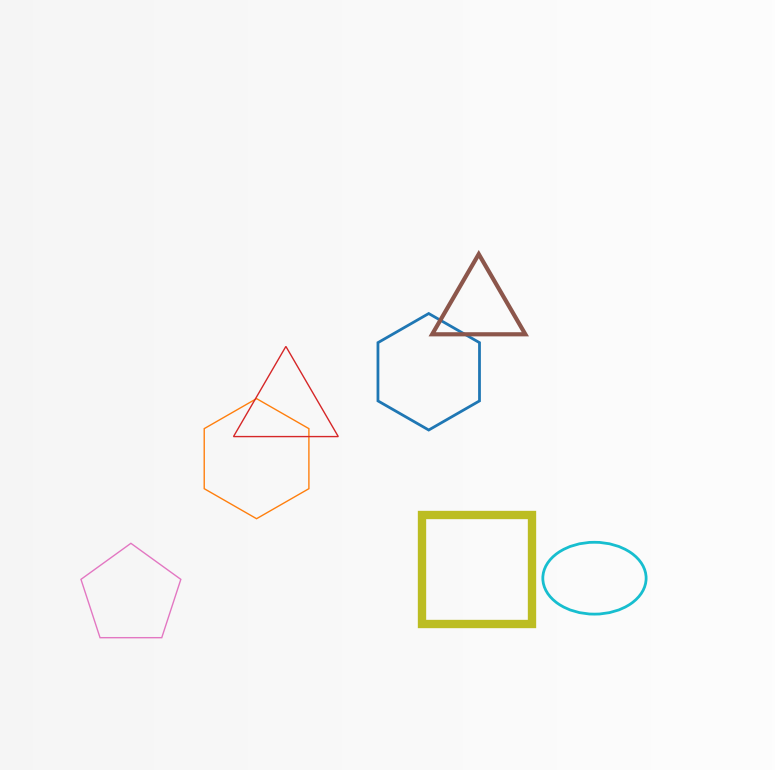[{"shape": "hexagon", "thickness": 1, "radius": 0.38, "center": [0.553, 0.517]}, {"shape": "hexagon", "thickness": 0.5, "radius": 0.39, "center": [0.331, 0.404]}, {"shape": "triangle", "thickness": 0.5, "radius": 0.39, "center": [0.369, 0.472]}, {"shape": "triangle", "thickness": 1.5, "radius": 0.35, "center": [0.618, 0.601]}, {"shape": "pentagon", "thickness": 0.5, "radius": 0.34, "center": [0.169, 0.227]}, {"shape": "square", "thickness": 3, "radius": 0.35, "center": [0.616, 0.261]}, {"shape": "oval", "thickness": 1, "radius": 0.33, "center": [0.767, 0.249]}]